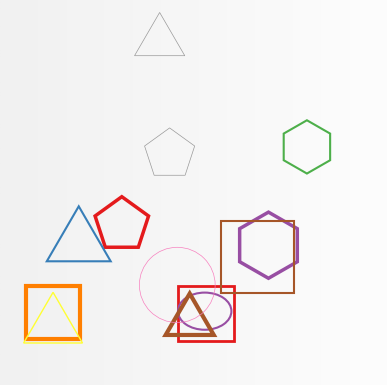[{"shape": "pentagon", "thickness": 2.5, "radius": 0.36, "center": [0.314, 0.417]}, {"shape": "square", "thickness": 2, "radius": 0.36, "center": [0.531, 0.185]}, {"shape": "triangle", "thickness": 1.5, "radius": 0.48, "center": [0.203, 0.369]}, {"shape": "hexagon", "thickness": 1.5, "radius": 0.35, "center": [0.792, 0.618]}, {"shape": "hexagon", "thickness": 2.5, "radius": 0.43, "center": [0.693, 0.363]}, {"shape": "oval", "thickness": 1.5, "radius": 0.34, "center": [0.528, 0.192]}, {"shape": "square", "thickness": 3, "radius": 0.35, "center": [0.137, 0.188]}, {"shape": "triangle", "thickness": 1, "radius": 0.44, "center": [0.137, 0.153]}, {"shape": "triangle", "thickness": 3, "radius": 0.36, "center": [0.49, 0.166]}, {"shape": "square", "thickness": 1.5, "radius": 0.47, "center": [0.664, 0.332]}, {"shape": "circle", "thickness": 0.5, "radius": 0.49, "center": [0.457, 0.26]}, {"shape": "pentagon", "thickness": 0.5, "radius": 0.34, "center": [0.438, 0.6]}, {"shape": "triangle", "thickness": 0.5, "radius": 0.37, "center": [0.412, 0.893]}]